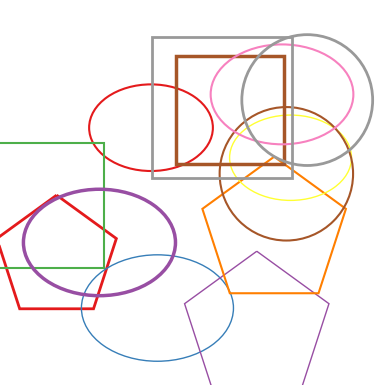[{"shape": "oval", "thickness": 1.5, "radius": 0.8, "center": [0.392, 0.668]}, {"shape": "pentagon", "thickness": 2, "radius": 0.82, "center": [0.147, 0.33]}, {"shape": "oval", "thickness": 1, "radius": 0.99, "center": [0.409, 0.2]}, {"shape": "square", "thickness": 1.5, "radius": 0.81, "center": [0.108, 0.467]}, {"shape": "pentagon", "thickness": 1, "radius": 0.99, "center": [0.667, 0.15]}, {"shape": "oval", "thickness": 2.5, "radius": 0.99, "center": [0.258, 0.37]}, {"shape": "pentagon", "thickness": 1.5, "radius": 0.98, "center": [0.712, 0.397]}, {"shape": "oval", "thickness": 1, "radius": 0.79, "center": [0.755, 0.59]}, {"shape": "circle", "thickness": 1.5, "radius": 0.87, "center": [0.744, 0.549]}, {"shape": "square", "thickness": 2.5, "radius": 0.7, "center": [0.596, 0.715]}, {"shape": "oval", "thickness": 1.5, "radius": 0.93, "center": [0.732, 0.755]}, {"shape": "square", "thickness": 2, "radius": 0.91, "center": [0.577, 0.721]}, {"shape": "circle", "thickness": 2, "radius": 0.85, "center": [0.798, 0.74]}]